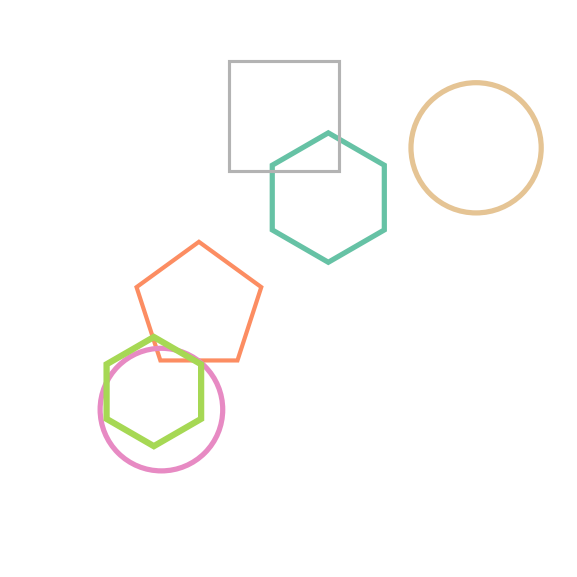[{"shape": "hexagon", "thickness": 2.5, "radius": 0.56, "center": [0.568, 0.657]}, {"shape": "pentagon", "thickness": 2, "radius": 0.57, "center": [0.344, 0.467]}, {"shape": "circle", "thickness": 2.5, "radius": 0.53, "center": [0.28, 0.29]}, {"shape": "hexagon", "thickness": 3, "radius": 0.47, "center": [0.266, 0.321]}, {"shape": "circle", "thickness": 2.5, "radius": 0.56, "center": [0.824, 0.743]}, {"shape": "square", "thickness": 1.5, "radius": 0.48, "center": [0.492, 0.799]}]